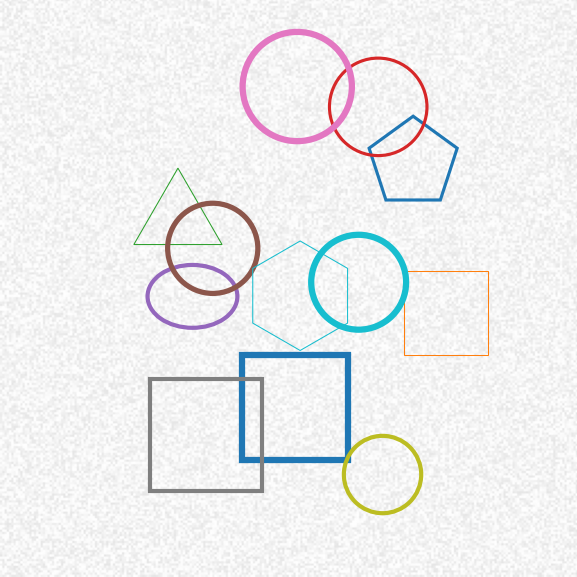[{"shape": "pentagon", "thickness": 1.5, "radius": 0.4, "center": [0.715, 0.718]}, {"shape": "square", "thickness": 3, "radius": 0.46, "center": [0.511, 0.293]}, {"shape": "square", "thickness": 0.5, "radius": 0.37, "center": [0.772, 0.457]}, {"shape": "triangle", "thickness": 0.5, "radius": 0.44, "center": [0.308, 0.62]}, {"shape": "circle", "thickness": 1.5, "radius": 0.42, "center": [0.655, 0.814]}, {"shape": "oval", "thickness": 2, "radius": 0.39, "center": [0.333, 0.486]}, {"shape": "circle", "thickness": 2.5, "radius": 0.39, "center": [0.368, 0.569]}, {"shape": "circle", "thickness": 3, "radius": 0.47, "center": [0.515, 0.849]}, {"shape": "square", "thickness": 2, "radius": 0.48, "center": [0.357, 0.246]}, {"shape": "circle", "thickness": 2, "radius": 0.33, "center": [0.662, 0.177]}, {"shape": "circle", "thickness": 3, "radius": 0.41, "center": [0.621, 0.51]}, {"shape": "hexagon", "thickness": 0.5, "radius": 0.47, "center": [0.52, 0.487]}]